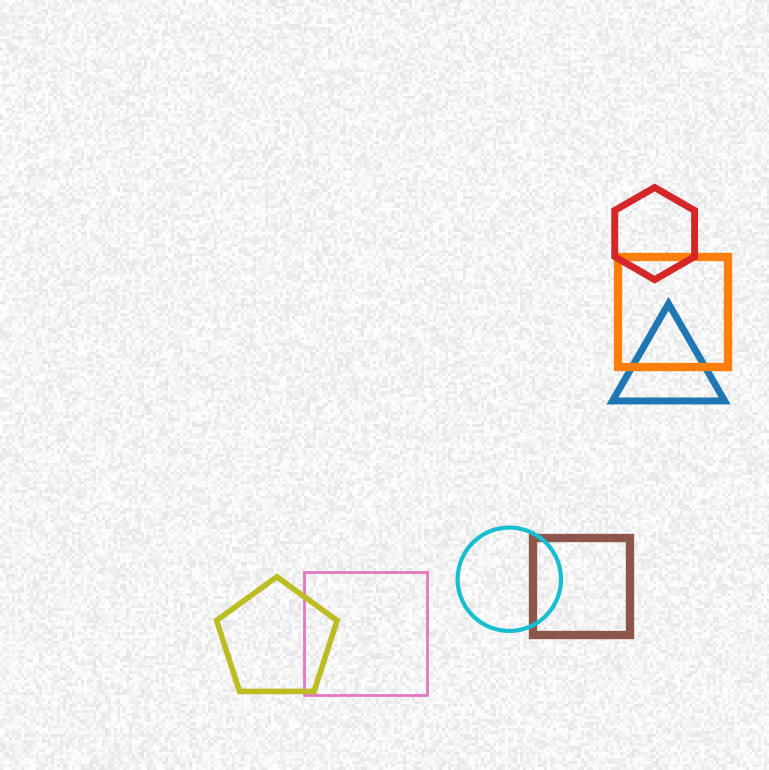[{"shape": "triangle", "thickness": 2.5, "radius": 0.42, "center": [0.868, 0.521]}, {"shape": "square", "thickness": 3, "radius": 0.36, "center": [0.874, 0.595]}, {"shape": "hexagon", "thickness": 2.5, "radius": 0.3, "center": [0.85, 0.697]}, {"shape": "square", "thickness": 3, "radius": 0.32, "center": [0.755, 0.238]}, {"shape": "square", "thickness": 1, "radius": 0.4, "center": [0.475, 0.177]}, {"shape": "pentagon", "thickness": 2, "radius": 0.41, "center": [0.36, 0.169]}, {"shape": "circle", "thickness": 1.5, "radius": 0.34, "center": [0.661, 0.248]}]